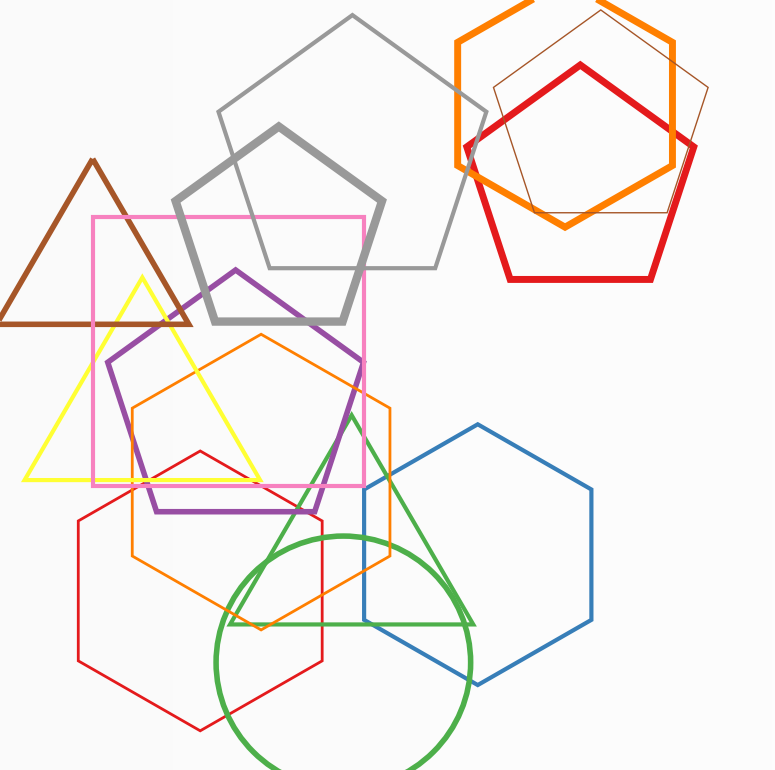[{"shape": "hexagon", "thickness": 1, "radius": 0.91, "center": [0.258, 0.233]}, {"shape": "pentagon", "thickness": 2.5, "radius": 0.77, "center": [0.749, 0.762]}, {"shape": "hexagon", "thickness": 1.5, "radius": 0.85, "center": [0.616, 0.28]}, {"shape": "triangle", "thickness": 1.5, "radius": 0.91, "center": [0.454, 0.28]}, {"shape": "circle", "thickness": 2, "radius": 0.82, "center": [0.443, 0.14]}, {"shape": "pentagon", "thickness": 2, "radius": 0.87, "center": [0.304, 0.476]}, {"shape": "hexagon", "thickness": 2.5, "radius": 0.8, "center": [0.729, 0.865]}, {"shape": "hexagon", "thickness": 1, "radius": 0.96, "center": [0.337, 0.374]}, {"shape": "triangle", "thickness": 1.5, "radius": 0.88, "center": [0.184, 0.464]}, {"shape": "triangle", "thickness": 2, "radius": 0.72, "center": [0.12, 0.65]}, {"shape": "pentagon", "thickness": 0.5, "radius": 0.73, "center": [0.775, 0.841]}, {"shape": "square", "thickness": 1.5, "radius": 0.87, "center": [0.295, 0.544]}, {"shape": "pentagon", "thickness": 3, "radius": 0.7, "center": [0.36, 0.696]}, {"shape": "pentagon", "thickness": 1.5, "radius": 0.91, "center": [0.455, 0.799]}]